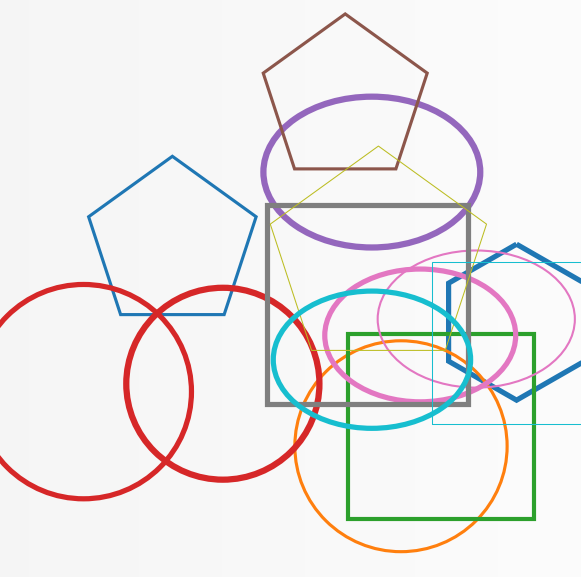[{"shape": "hexagon", "thickness": 2.5, "radius": 0.68, "center": [0.889, 0.441]}, {"shape": "pentagon", "thickness": 1.5, "radius": 0.76, "center": [0.297, 0.577]}, {"shape": "circle", "thickness": 1.5, "radius": 0.91, "center": [0.69, 0.226]}, {"shape": "square", "thickness": 2, "radius": 0.8, "center": [0.758, 0.261]}, {"shape": "circle", "thickness": 3, "radius": 0.83, "center": [0.383, 0.335]}, {"shape": "circle", "thickness": 2.5, "radius": 0.93, "center": [0.144, 0.321]}, {"shape": "oval", "thickness": 3, "radius": 0.93, "center": [0.64, 0.701]}, {"shape": "pentagon", "thickness": 1.5, "radius": 0.74, "center": [0.594, 0.827]}, {"shape": "oval", "thickness": 2.5, "radius": 0.82, "center": [0.723, 0.418]}, {"shape": "oval", "thickness": 1, "radius": 0.85, "center": [0.819, 0.447]}, {"shape": "square", "thickness": 2.5, "radius": 0.86, "center": [0.632, 0.472]}, {"shape": "pentagon", "thickness": 0.5, "radius": 0.98, "center": [0.651, 0.551]}, {"shape": "oval", "thickness": 2.5, "radius": 0.85, "center": [0.64, 0.376]}, {"shape": "square", "thickness": 0.5, "radius": 0.7, "center": [0.884, 0.405]}]